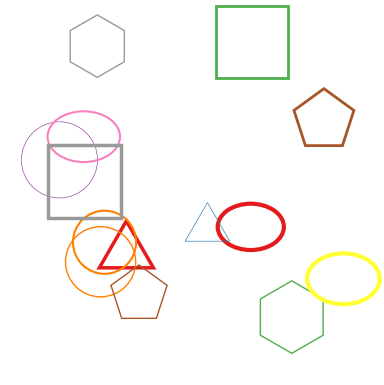[{"shape": "triangle", "thickness": 2.5, "radius": 0.41, "center": [0.328, 0.345]}, {"shape": "oval", "thickness": 3, "radius": 0.43, "center": [0.651, 0.411]}, {"shape": "triangle", "thickness": 0.5, "radius": 0.33, "center": [0.539, 0.407]}, {"shape": "hexagon", "thickness": 1, "radius": 0.47, "center": [0.758, 0.176]}, {"shape": "square", "thickness": 2, "radius": 0.47, "center": [0.654, 0.89]}, {"shape": "circle", "thickness": 0.5, "radius": 0.49, "center": [0.154, 0.585]}, {"shape": "circle", "thickness": 1.5, "radius": 0.41, "center": [0.272, 0.371]}, {"shape": "circle", "thickness": 1, "radius": 0.46, "center": [0.261, 0.32]}, {"shape": "oval", "thickness": 3, "radius": 0.47, "center": [0.892, 0.276]}, {"shape": "pentagon", "thickness": 1, "radius": 0.38, "center": [0.361, 0.235]}, {"shape": "pentagon", "thickness": 2, "radius": 0.41, "center": [0.841, 0.688]}, {"shape": "oval", "thickness": 1.5, "radius": 0.47, "center": [0.218, 0.645]}, {"shape": "square", "thickness": 2.5, "radius": 0.48, "center": [0.22, 0.529]}, {"shape": "hexagon", "thickness": 1, "radius": 0.41, "center": [0.253, 0.88]}]